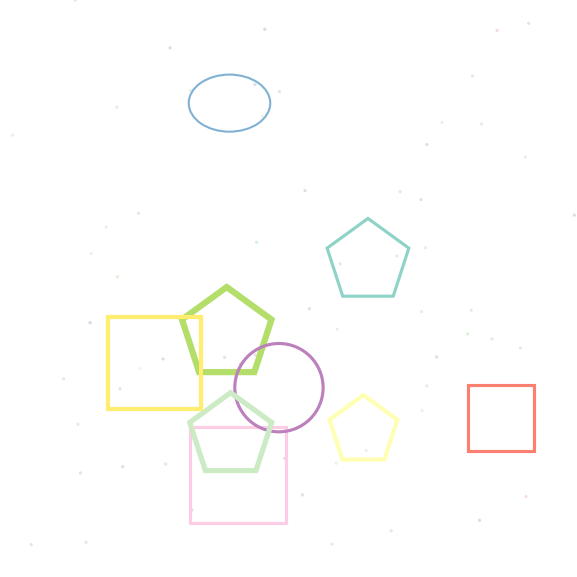[{"shape": "pentagon", "thickness": 1.5, "radius": 0.37, "center": [0.637, 0.546]}, {"shape": "pentagon", "thickness": 2, "radius": 0.31, "center": [0.629, 0.253]}, {"shape": "square", "thickness": 1.5, "radius": 0.29, "center": [0.867, 0.275]}, {"shape": "oval", "thickness": 1, "radius": 0.35, "center": [0.397, 0.821]}, {"shape": "pentagon", "thickness": 3, "radius": 0.41, "center": [0.393, 0.421]}, {"shape": "square", "thickness": 1.5, "radius": 0.41, "center": [0.412, 0.176]}, {"shape": "circle", "thickness": 1.5, "radius": 0.38, "center": [0.483, 0.328]}, {"shape": "pentagon", "thickness": 2.5, "radius": 0.37, "center": [0.399, 0.245]}, {"shape": "square", "thickness": 2, "radius": 0.4, "center": [0.267, 0.37]}]